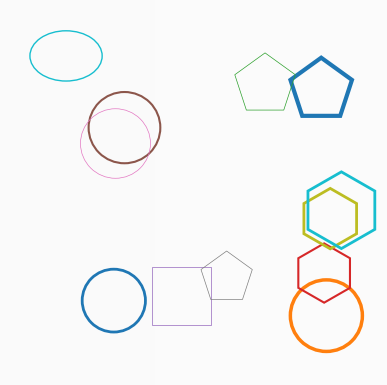[{"shape": "circle", "thickness": 2, "radius": 0.41, "center": [0.294, 0.219]}, {"shape": "pentagon", "thickness": 3, "radius": 0.42, "center": [0.829, 0.767]}, {"shape": "circle", "thickness": 2.5, "radius": 0.46, "center": [0.842, 0.18]}, {"shape": "pentagon", "thickness": 0.5, "radius": 0.41, "center": [0.684, 0.781]}, {"shape": "hexagon", "thickness": 1.5, "radius": 0.38, "center": [0.836, 0.291]}, {"shape": "square", "thickness": 0.5, "radius": 0.38, "center": [0.469, 0.232]}, {"shape": "circle", "thickness": 1.5, "radius": 0.46, "center": [0.321, 0.668]}, {"shape": "circle", "thickness": 0.5, "radius": 0.45, "center": [0.298, 0.627]}, {"shape": "pentagon", "thickness": 0.5, "radius": 0.35, "center": [0.585, 0.278]}, {"shape": "hexagon", "thickness": 2, "radius": 0.39, "center": [0.852, 0.432]}, {"shape": "oval", "thickness": 1, "radius": 0.47, "center": [0.17, 0.855]}, {"shape": "hexagon", "thickness": 2, "radius": 0.5, "center": [0.881, 0.454]}]